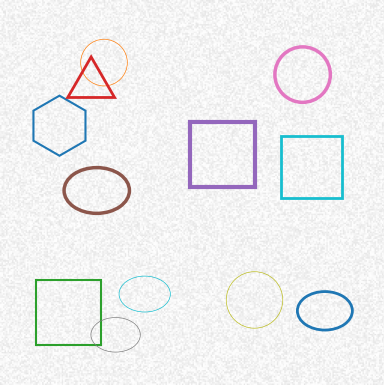[{"shape": "hexagon", "thickness": 1.5, "radius": 0.39, "center": [0.154, 0.674]}, {"shape": "oval", "thickness": 2, "radius": 0.36, "center": [0.844, 0.193]}, {"shape": "circle", "thickness": 0.5, "radius": 0.3, "center": [0.27, 0.837]}, {"shape": "square", "thickness": 1.5, "radius": 0.42, "center": [0.177, 0.189]}, {"shape": "triangle", "thickness": 2, "radius": 0.35, "center": [0.237, 0.782]}, {"shape": "square", "thickness": 3, "radius": 0.42, "center": [0.578, 0.598]}, {"shape": "oval", "thickness": 2.5, "radius": 0.42, "center": [0.251, 0.505]}, {"shape": "circle", "thickness": 2.5, "radius": 0.36, "center": [0.786, 0.806]}, {"shape": "oval", "thickness": 0.5, "radius": 0.32, "center": [0.3, 0.13]}, {"shape": "circle", "thickness": 0.5, "radius": 0.37, "center": [0.661, 0.221]}, {"shape": "oval", "thickness": 0.5, "radius": 0.33, "center": [0.376, 0.236]}, {"shape": "square", "thickness": 2, "radius": 0.4, "center": [0.809, 0.567]}]